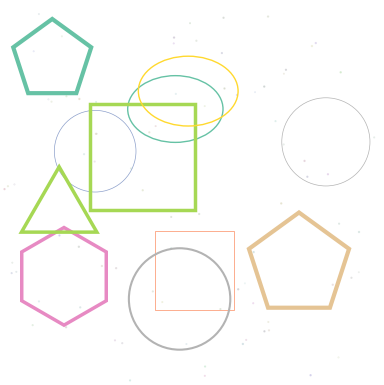[{"shape": "pentagon", "thickness": 3, "radius": 0.53, "center": [0.136, 0.844]}, {"shape": "oval", "thickness": 1, "radius": 0.62, "center": [0.455, 0.717]}, {"shape": "square", "thickness": 0.5, "radius": 0.51, "center": [0.506, 0.297]}, {"shape": "circle", "thickness": 0.5, "radius": 0.53, "center": [0.247, 0.607]}, {"shape": "hexagon", "thickness": 2.5, "radius": 0.63, "center": [0.166, 0.282]}, {"shape": "square", "thickness": 2.5, "radius": 0.68, "center": [0.37, 0.592]}, {"shape": "triangle", "thickness": 2.5, "radius": 0.57, "center": [0.154, 0.454]}, {"shape": "oval", "thickness": 1, "radius": 0.65, "center": [0.489, 0.763]}, {"shape": "pentagon", "thickness": 3, "radius": 0.68, "center": [0.777, 0.311]}, {"shape": "circle", "thickness": 1.5, "radius": 0.66, "center": [0.466, 0.223]}, {"shape": "circle", "thickness": 0.5, "radius": 0.57, "center": [0.846, 0.632]}]